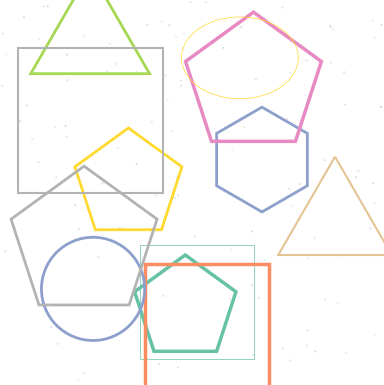[{"shape": "pentagon", "thickness": 2.5, "radius": 0.69, "center": [0.481, 0.199]}, {"shape": "square", "thickness": 0.5, "radius": 0.74, "center": [0.512, 0.215]}, {"shape": "square", "thickness": 2.5, "radius": 0.81, "center": [0.537, 0.154]}, {"shape": "circle", "thickness": 2, "radius": 0.67, "center": [0.242, 0.25]}, {"shape": "hexagon", "thickness": 2, "radius": 0.68, "center": [0.68, 0.586]}, {"shape": "pentagon", "thickness": 2.5, "radius": 0.93, "center": [0.658, 0.783]}, {"shape": "triangle", "thickness": 2, "radius": 0.89, "center": [0.234, 0.898]}, {"shape": "pentagon", "thickness": 2, "radius": 0.73, "center": [0.334, 0.521]}, {"shape": "oval", "thickness": 0.5, "radius": 0.76, "center": [0.623, 0.85]}, {"shape": "triangle", "thickness": 1.5, "radius": 0.85, "center": [0.87, 0.423]}, {"shape": "square", "thickness": 1.5, "radius": 0.94, "center": [0.235, 0.687]}, {"shape": "pentagon", "thickness": 2, "radius": 1.0, "center": [0.218, 0.369]}]